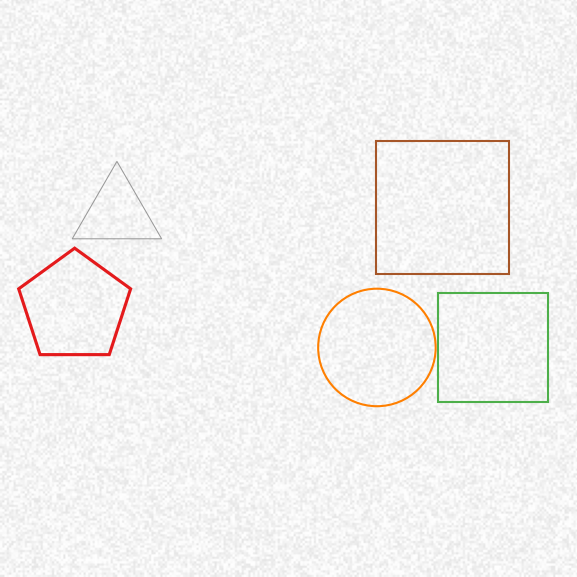[{"shape": "pentagon", "thickness": 1.5, "radius": 0.51, "center": [0.129, 0.467]}, {"shape": "square", "thickness": 1, "radius": 0.47, "center": [0.854, 0.397]}, {"shape": "circle", "thickness": 1, "radius": 0.51, "center": [0.653, 0.397]}, {"shape": "square", "thickness": 1, "radius": 0.58, "center": [0.766, 0.64]}, {"shape": "triangle", "thickness": 0.5, "radius": 0.45, "center": [0.202, 0.63]}]